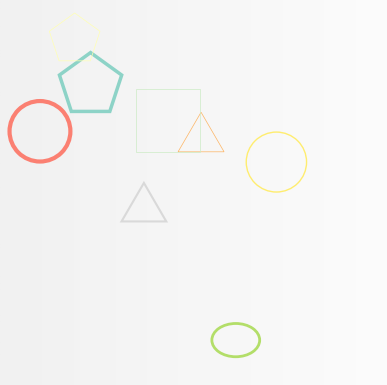[{"shape": "pentagon", "thickness": 2.5, "radius": 0.42, "center": [0.234, 0.779]}, {"shape": "pentagon", "thickness": 0.5, "radius": 0.34, "center": [0.193, 0.898]}, {"shape": "circle", "thickness": 3, "radius": 0.39, "center": [0.103, 0.659]}, {"shape": "triangle", "thickness": 0.5, "radius": 0.34, "center": [0.519, 0.64]}, {"shape": "oval", "thickness": 2, "radius": 0.31, "center": [0.608, 0.117]}, {"shape": "triangle", "thickness": 1.5, "radius": 0.33, "center": [0.371, 0.458]}, {"shape": "square", "thickness": 0.5, "radius": 0.41, "center": [0.434, 0.686]}, {"shape": "circle", "thickness": 1, "radius": 0.39, "center": [0.713, 0.579]}]